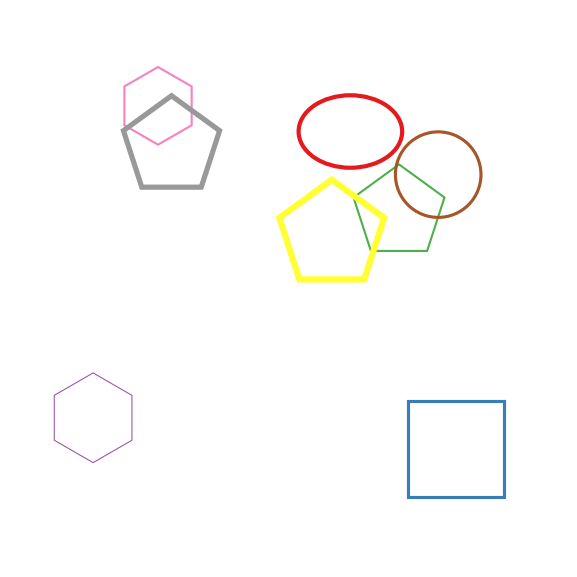[{"shape": "oval", "thickness": 2, "radius": 0.45, "center": [0.607, 0.771]}, {"shape": "square", "thickness": 1.5, "radius": 0.42, "center": [0.79, 0.222]}, {"shape": "pentagon", "thickness": 1, "radius": 0.41, "center": [0.691, 0.632]}, {"shape": "hexagon", "thickness": 0.5, "radius": 0.39, "center": [0.161, 0.276]}, {"shape": "pentagon", "thickness": 3, "radius": 0.48, "center": [0.574, 0.592]}, {"shape": "circle", "thickness": 1.5, "radius": 0.37, "center": [0.759, 0.697]}, {"shape": "hexagon", "thickness": 1, "radius": 0.34, "center": [0.274, 0.816]}, {"shape": "pentagon", "thickness": 2.5, "radius": 0.44, "center": [0.297, 0.746]}]